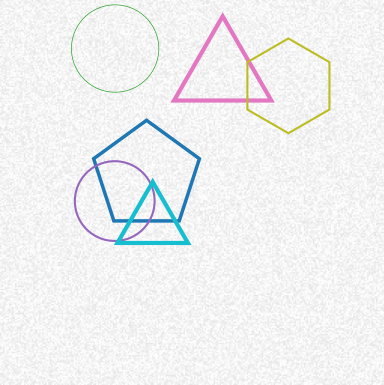[{"shape": "pentagon", "thickness": 2.5, "radius": 0.72, "center": [0.381, 0.543]}, {"shape": "circle", "thickness": 0.5, "radius": 0.57, "center": [0.299, 0.874]}, {"shape": "circle", "thickness": 1.5, "radius": 0.52, "center": [0.298, 0.478]}, {"shape": "triangle", "thickness": 3, "radius": 0.73, "center": [0.578, 0.812]}, {"shape": "hexagon", "thickness": 1.5, "radius": 0.62, "center": [0.749, 0.777]}, {"shape": "triangle", "thickness": 3, "radius": 0.53, "center": [0.397, 0.422]}]